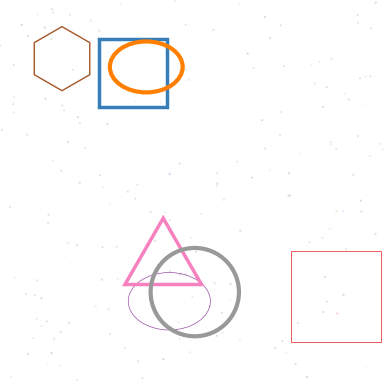[{"shape": "square", "thickness": 0.5, "radius": 0.59, "center": [0.873, 0.229]}, {"shape": "square", "thickness": 2.5, "radius": 0.44, "center": [0.346, 0.81]}, {"shape": "oval", "thickness": 0.5, "radius": 0.53, "center": [0.44, 0.218]}, {"shape": "oval", "thickness": 3, "radius": 0.47, "center": [0.38, 0.826]}, {"shape": "hexagon", "thickness": 1, "radius": 0.42, "center": [0.161, 0.848]}, {"shape": "triangle", "thickness": 2.5, "radius": 0.57, "center": [0.424, 0.318]}, {"shape": "circle", "thickness": 3, "radius": 0.57, "center": [0.506, 0.241]}]